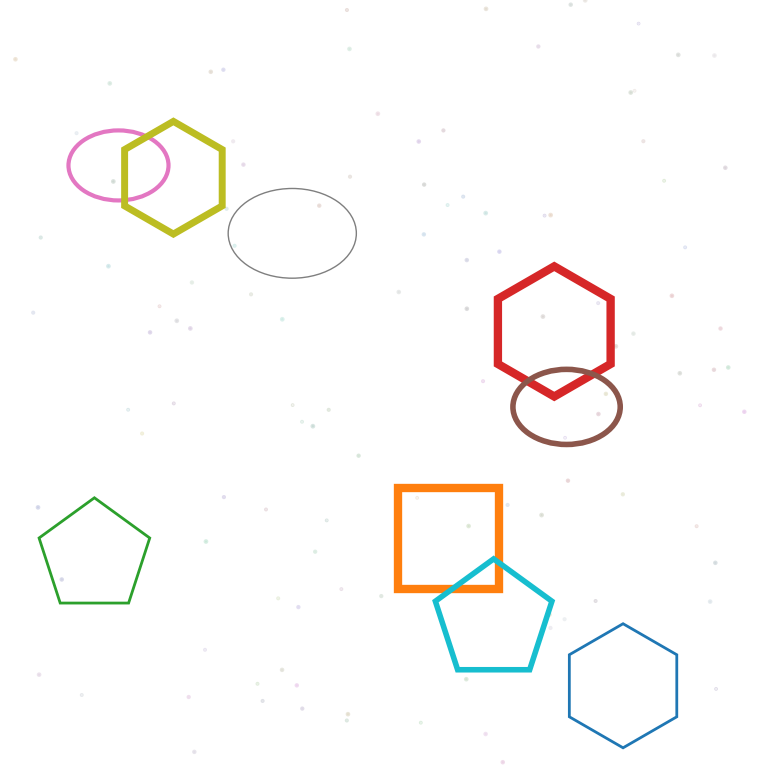[{"shape": "hexagon", "thickness": 1, "radius": 0.4, "center": [0.809, 0.109]}, {"shape": "square", "thickness": 3, "radius": 0.33, "center": [0.583, 0.3]}, {"shape": "pentagon", "thickness": 1, "radius": 0.38, "center": [0.123, 0.278]}, {"shape": "hexagon", "thickness": 3, "radius": 0.42, "center": [0.72, 0.57]}, {"shape": "oval", "thickness": 2, "radius": 0.35, "center": [0.736, 0.472]}, {"shape": "oval", "thickness": 1.5, "radius": 0.32, "center": [0.154, 0.785]}, {"shape": "oval", "thickness": 0.5, "radius": 0.42, "center": [0.38, 0.697]}, {"shape": "hexagon", "thickness": 2.5, "radius": 0.37, "center": [0.225, 0.769]}, {"shape": "pentagon", "thickness": 2, "radius": 0.4, "center": [0.641, 0.195]}]